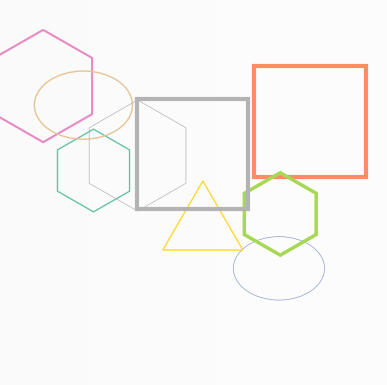[{"shape": "hexagon", "thickness": 1, "radius": 0.54, "center": [0.241, 0.557]}, {"shape": "square", "thickness": 3, "radius": 0.72, "center": [0.8, 0.684]}, {"shape": "oval", "thickness": 0.5, "radius": 0.59, "center": [0.72, 0.303]}, {"shape": "hexagon", "thickness": 1.5, "radius": 0.73, "center": [0.111, 0.777]}, {"shape": "hexagon", "thickness": 2.5, "radius": 0.54, "center": [0.723, 0.444]}, {"shape": "triangle", "thickness": 1, "radius": 0.6, "center": [0.523, 0.41]}, {"shape": "oval", "thickness": 1, "radius": 0.63, "center": [0.215, 0.727]}, {"shape": "square", "thickness": 3, "radius": 0.71, "center": [0.498, 0.599]}, {"shape": "hexagon", "thickness": 0.5, "radius": 0.72, "center": [0.355, 0.596]}]